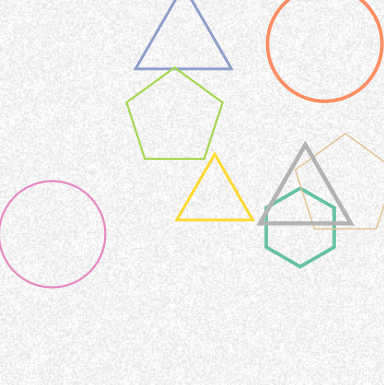[{"shape": "hexagon", "thickness": 2.5, "radius": 0.51, "center": [0.78, 0.409]}, {"shape": "circle", "thickness": 2.5, "radius": 0.74, "center": [0.843, 0.886]}, {"shape": "triangle", "thickness": 2, "radius": 0.72, "center": [0.477, 0.893]}, {"shape": "circle", "thickness": 1.5, "radius": 0.69, "center": [0.136, 0.392]}, {"shape": "pentagon", "thickness": 1.5, "radius": 0.66, "center": [0.453, 0.693]}, {"shape": "triangle", "thickness": 2, "radius": 0.57, "center": [0.558, 0.486]}, {"shape": "pentagon", "thickness": 1, "radius": 0.68, "center": [0.897, 0.516]}, {"shape": "triangle", "thickness": 3, "radius": 0.68, "center": [0.793, 0.488]}]